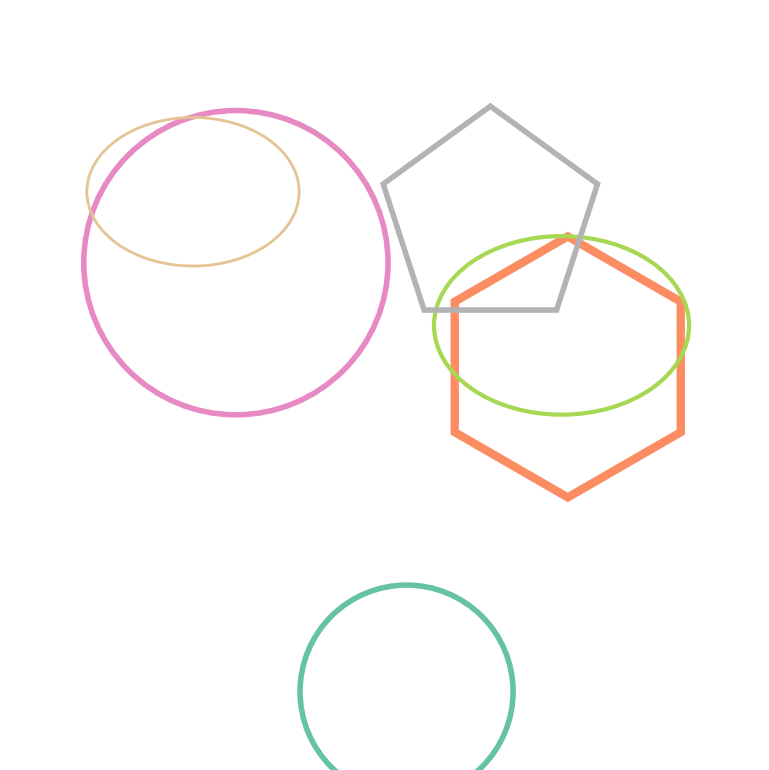[{"shape": "circle", "thickness": 2, "radius": 0.69, "center": [0.528, 0.102]}, {"shape": "hexagon", "thickness": 3, "radius": 0.85, "center": [0.737, 0.523]}, {"shape": "circle", "thickness": 2, "radius": 0.99, "center": [0.306, 0.659]}, {"shape": "oval", "thickness": 1.5, "radius": 0.83, "center": [0.729, 0.577]}, {"shape": "oval", "thickness": 1, "radius": 0.69, "center": [0.251, 0.751]}, {"shape": "pentagon", "thickness": 2, "radius": 0.73, "center": [0.637, 0.716]}]